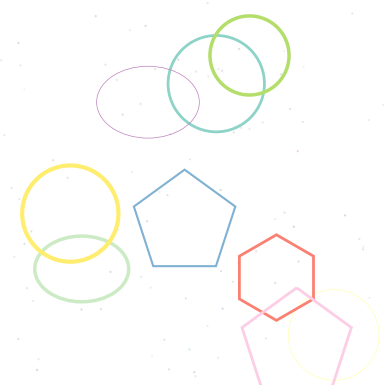[{"shape": "circle", "thickness": 2, "radius": 0.63, "center": [0.562, 0.783]}, {"shape": "circle", "thickness": 0.5, "radius": 0.59, "center": [0.867, 0.13]}, {"shape": "hexagon", "thickness": 2, "radius": 0.56, "center": [0.718, 0.279]}, {"shape": "pentagon", "thickness": 1.5, "radius": 0.69, "center": [0.479, 0.421]}, {"shape": "circle", "thickness": 2.5, "radius": 0.51, "center": [0.648, 0.856]}, {"shape": "pentagon", "thickness": 2, "radius": 0.75, "center": [0.771, 0.103]}, {"shape": "oval", "thickness": 0.5, "radius": 0.67, "center": [0.384, 0.735]}, {"shape": "oval", "thickness": 2.5, "radius": 0.61, "center": [0.212, 0.301]}, {"shape": "circle", "thickness": 3, "radius": 0.63, "center": [0.183, 0.445]}]